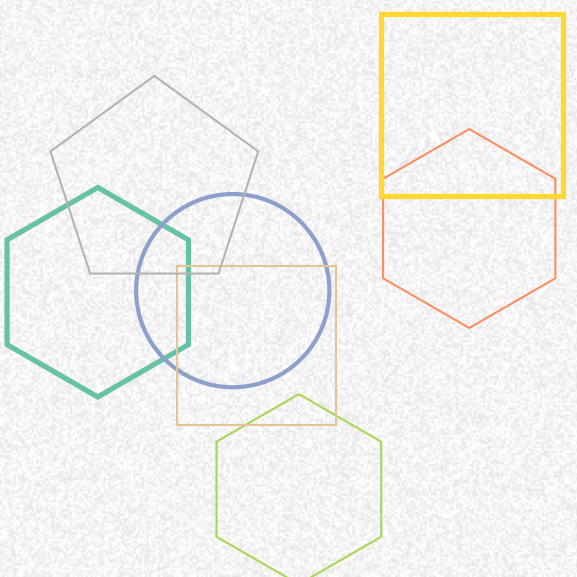[{"shape": "hexagon", "thickness": 2.5, "radius": 0.91, "center": [0.169, 0.493]}, {"shape": "hexagon", "thickness": 1, "radius": 0.86, "center": [0.812, 0.603]}, {"shape": "circle", "thickness": 2, "radius": 0.84, "center": [0.403, 0.496]}, {"shape": "hexagon", "thickness": 1, "radius": 0.82, "center": [0.518, 0.152]}, {"shape": "square", "thickness": 2.5, "radius": 0.79, "center": [0.818, 0.817]}, {"shape": "square", "thickness": 1, "radius": 0.69, "center": [0.444, 0.401]}, {"shape": "pentagon", "thickness": 1, "radius": 0.95, "center": [0.267, 0.678]}]